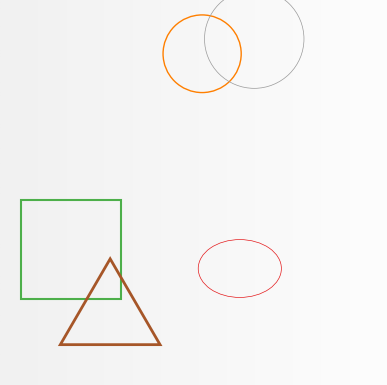[{"shape": "oval", "thickness": 0.5, "radius": 0.54, "center": [0.619, 0.303]}, {"shape": "square", "thickness": 1.5, "radius": 0.64, "center": [0.183, 0.353]}, {"shape": "circle", "thickness": 1, "radius": 0.5, "center": [0.522, 0.86]}, {"shape": "triangle", "thickness": 2, "radius": 0.74, "center": [0.284, 0.179]}, {"shape": "circle", "thickness": 0.5, "radius": 0.64, "center": [0.656, 0.899]}]